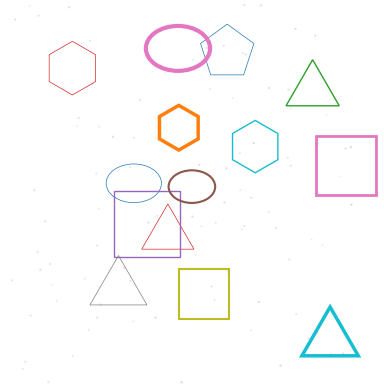[{"shape": "pentagon", "thickness": 0.5, "radius": 0.36, "center": [0.59, 0.864]}, {"shape": "oval", "thickness": 0.5, "radius": 0.36, "center": [0.348, 0.524]}, {"shape": "hexagon", "thickness": 2.5, "radius": 0.29, "center": [0.464, 0.668]}, {"shape": "triangle", "thickness": 1, "radius": 0.4, "center": [0.812, 0.765]}, {"shape": "triangle", "thickness": 0.5, "radius": 0.39, "center": [0.436, 0.392]}, {"shape": "hexagon", "thickness": 0.5, "radius": 0.35, "center": [0.188, 0.823]}, {"shape": "square", "thickness": 1, "radius": 0.42, "center": [0.382, 0.418]}, {"shape": "oval", "thickness": 1.5, "radius": 0.3, "center": [0.498, 0.515]}, {"shape": "oval", "thickness": 3, "radius": 0.42, "center": [0.462, 0.874]}, {"shape": "square", "thickness": 2, "radius": 0.39, "center": [0.899, 0.57]}, {"shape": "triangle", "thickness": 0.5, "radius": 0.43, "center": [0.308, 0.251]}, {"shape": "square", "thickness": 1.5, "radius": 0.32, "center": [0.529, 0.236]}, {"shape": "triangle", "thickness": 2.5, "radius": 0.42, "center": [0.857, 0.118]}, {"shape": "hexagon", "thickness": 1, "radius": 0.34, "center": [0.663, 0.619]}]